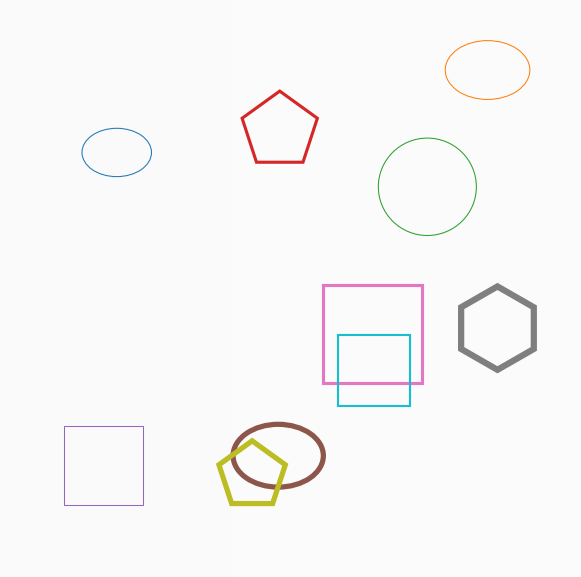[{"shape": "oval", "thickness": 0.5, "radius": 0.3, "center": [0.201, 0.735]}, {"shape": "oval", "thickness": 0.5, "radius": 0.36, "center": [0.839, 0.878]}, {"shape": "circle", "thickness": 0.5, "radius": 0.42, "center": [0.735, 0.676]}, {"shape": "pentagon", "thickness": 1.5, "radius": 0.34, "center": [0.481, 0.773]}, {"shape": "square", "thickness": 0.5, "radius": 0.34, "center": [0.178, 0.193]}, {"shape": "oval", "thickness": 2.5, "radius": 0.39, "center": [0.479, 0.21]}, {"shape": "square", "thickness": 1.5, "radius": 0.43, "center": [0.641, 0.421]}, {"shape": "hexagon", "thickness": 3, "radius": 0.36, "center": [0.856, 0.431]}, {"shape": "pentagon", "thickness": 2.5, "radius": 0.3, "center": [0.434, 0.176]}, {"shape": "square", "thickness": 1, "radius": 0.31, "center": [0.643, 0.358]}]